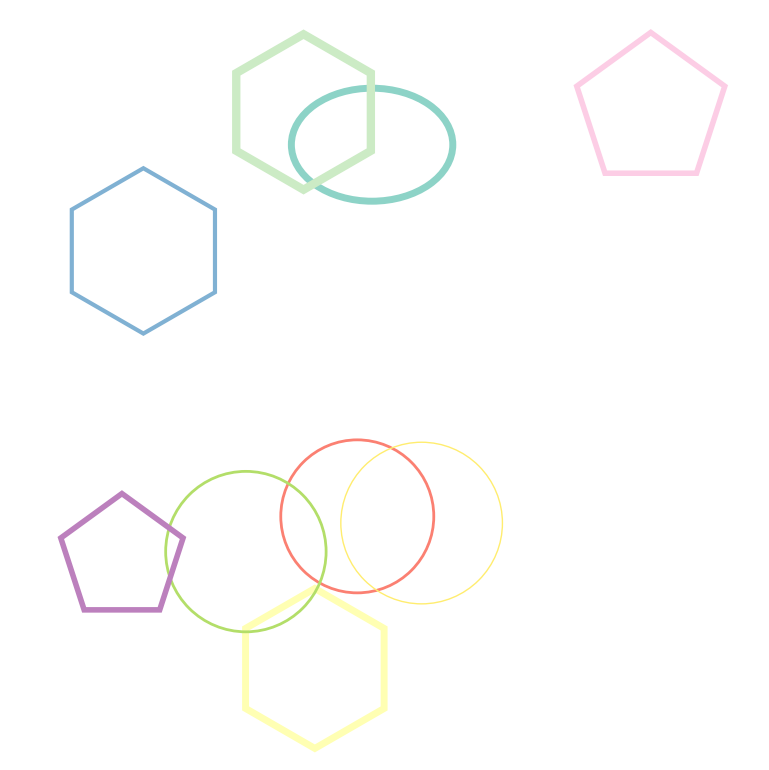[{"shape": "oval", "thickness": 2.5, "radius": 0.52, "center": [0.483, 0.812]}, {"shape": "hexagon", "thickness": 2.5, "radius": 0.52, "center": [0.409, 0.132]}, {"shape": "circle", "thickness": 1, "radius": 0.5, "center": [0.464, 0.329]}, {"shape": "hexagon", "thickness": 1.5, "radius": 0.54, "center": [0.186, 0.674]}, {"shape": "circle", "thickness": 1, "radius": 0.52, "center": [0.319, 0.284]}, {"shape": "pentagon", "thickness": 2, "radius": 0.51, "center": [0.845, 0.857]}, {"shape": "pentagon", "thickness": 2, "radius": 0.42, "center": [0.158, 0.276]}, {"shape": "hexagon", "thickness": 3, "radius": 0.5, "center": [0.394, 0.855]}, {"shape": "circle", "thickness": 0.5, "radius": 0.52, "center": [0.548, 0.321]}]